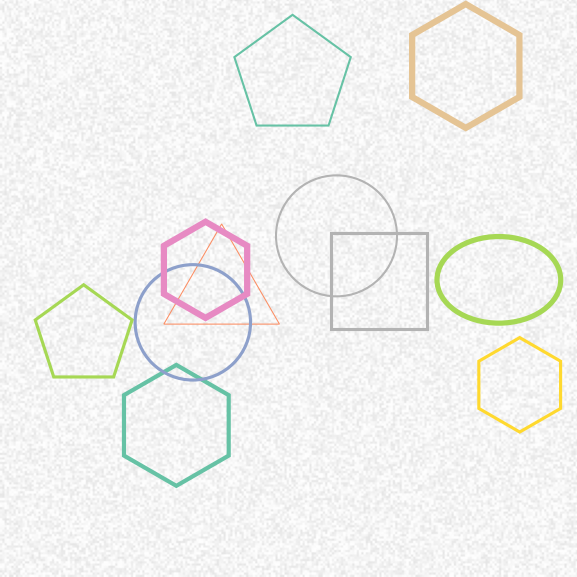[{"shape": "hexagon", "thickness": 2, "radius": 0.52, "center": [0.305, 0.263]}, {"shape": "pentagon", "thickness": 1, "radius": 0.53, "center": [0.507, 0.867]}, {"shape": "triangle", "thickness": 0.5, "radius": 0.58, "center": [0.384, 0.496]}, {"shape": "circle", "thickness": 1.5, "radius": 0.5, "center": [0.334, 0.441]}, {"shape": "hexagon", "thickness": 3, "radius": 0.42, "center": [0.356, 0.532]}, {"shape": "oval", "thickness": 2.5, "radius": 0.54, "center": [0.864, 0.515]}, {"shape": "pentagon", "thickness": 1.5, "radius": 0.44, "center": [0.145, 0.418]}, {"shape": "hexagon", "thickness": 1.5, "radius": 0.41, "center": [0.9, 0.333]}, {"shape": "hexagon", "thickness": 3, "radius": 0.54, "center": [0.807, 0.885]}, {"shape": "circle", "thickness": 1, "radius": 0.52, "center": [0.583, 0.591]}, {"shape": "square", "thickness": 1.5, "radius": 0.42, "center": [0.656, 0.513]}]